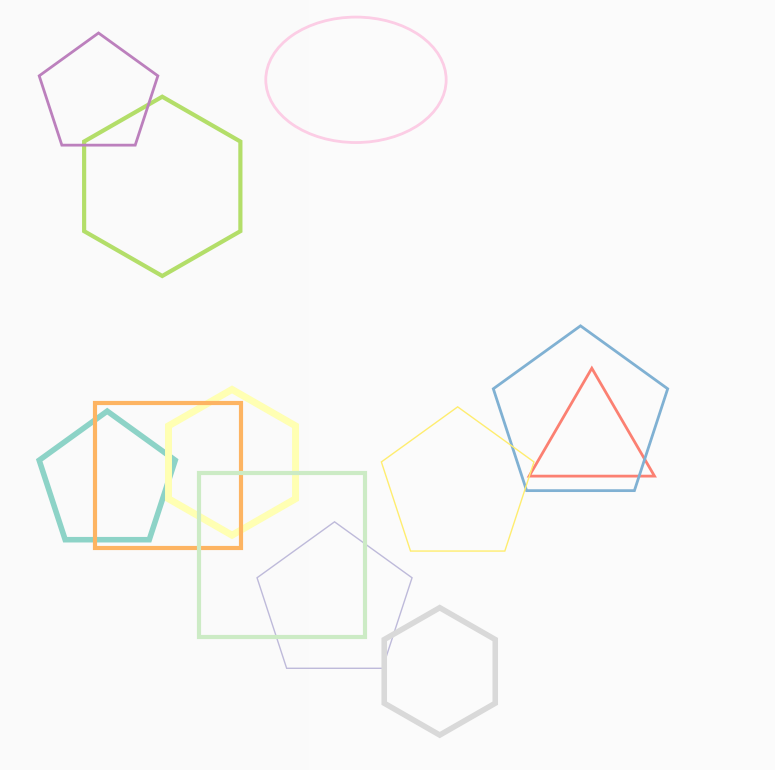[{"shape": "pentagon", "thickness": 2, "radius": 0.46, "center": [0.138, 0.374]}, {"shape": "hexagon", "thickness": 2.5, "radius": 0.47, "center": [0.299, 0.4]}, {"shape": "pentagon", "thickness": 0.5, "radius": 0.53, "center": [0.432, 0.217]}, {"shape": "triangle", "thickness": 1, "radius": 0.47, "center": [0.764, 0.428]}, {"shape": "pentagon", "thickness": 1, "radius": 0.59, "center": [0.749, 0.459]}, {"shape": "square", "thickness": 1.5, "radius": 0.47, "center": [0.216, 0.382]}, {"shape": "hexagon", "thickness": 1.5, "radius": 0.58, "center": [0.209, 0.758]}, {"shape": "oval", "thickness": 1, "radius": 0.58, "center": [0.459, 0.896]}, {"shape": "hexagon", "thickness": 2, "radius": 0.41, "center": [0.567, 0.128]}, {"shape": "pentagon", "thickness": 1, "radius": 0.4, "center": [0.127, 0.877]}, {"shape": "square", "thickness": 1.5, "radius": 0.53, "center": [0.364, 0.279]}, {"shape": "pentagon", "thickness": 0.5, "radius": 0.52, "center": [0.591, 0.368]}]